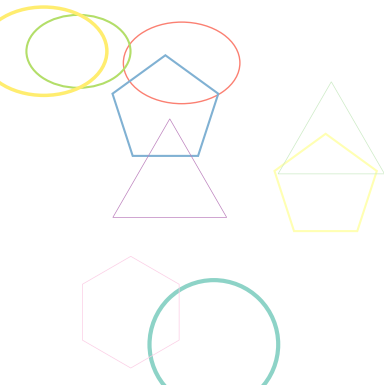[{"shape": "circle", "thickness": 3, "radius": 0.84, "center": [0.555, 0.105]}, {"shape": "pentagon", "thickness": 1.5, "radius": 0.7, "center": [0.846, 0.513]}, {"shape": "oval", "thickness": 1, "radius": 0.76, "center": [0.472, 0.837]}, {"shape": "pentagon", "thickness": 1.5, "radius": 0.72, "center": [0.43, 0.712]}, {"shape": "oval", "thickness": 1.5, "radius": 0.68, "center": [0.204, 0.867]}, {"shape": "hexagon", "thickness": 0.5, "radius": 0.73, "center": [0.34, 0.189]}, {"shape": "triangle", "thickness": 0.5, "radius": 0.85, "center": [0.441, 0.521]}, {"shape": "triangle", "thickness": 0.5, "radius": 0.8, "center": [0.861, 0.628]}, {"shape": "oval", "thickness": 2.5, "radius": 0.82, "center": [0.114, 0.867]}]